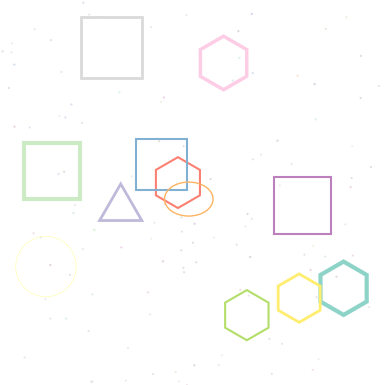[{"shape": "hexagon", "thickness": 3, "radius": 0.35, "center": [0.892, 0.251]}, {"shape": "circle", "thickness": 0.5, "radius": 0.39, "center": [0.119, 0.308]}, {"shape": "triangle", "thickness": 2, "radius": 0.32, "center": [0.314, 0.459]}, {"shape": "hexagon", "thickness": 1.5, "radius": 0.33, "center": [0.462, 0.526]}, {"shape": "square", "thickness": 1.5, "radius": 0.33, "center": [0.419, 0.572]}, {"shape": "oval", "thickness": 1, "radius": 0.32, "center": [0.49, 0.483]}, {"shape": "hexagon", "thickness": 1.5, "radius": 0.33, "center": [0.641, 0.181]}, {"shape": "hexagon", "thickness": 2.5, "radius": 0.35, "center": [0.581, 0.836]}, {"shape": "square", "thickness": 2, "radius": 0.4, "center": [0.29, 0.877]}, {"shape": "square", "thickness": 1.5, "radius": 0.37, "center": [0.785, 0.466]}, {"shape": "square", "thickness": 3, "radius": 0.36, "center": [0.136, 0.557]}, {"shape": "hexagon", "thickness": 2, "radius": 0.31, "center": [0.777, 0.226]}]